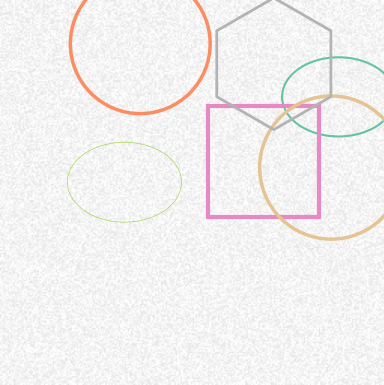[{"shape": "oval", "thickness": 1.5, "radius": 0.73, "center": [0.88, 0.748]}, {"shape": "circle", "thickness": 2.5, "radius": 0.91, "center": [0.364, 0.886]}, {"shape": "square", "thickness": 3, "radius": 0.72, "center": [0.685, 0.58]}, {"shape": "oval", "thickness": 0.5, "radius": 0.74, "center": [0.323, 0.527]}, {"shape": "circle", "thickness": 2.5, "radius": 0.93, "center": [0.86, 0.565]}, {"shape": "hexagon", "thickness": 2, "radius": 0.86, "center": [0.711, 0.834]}]